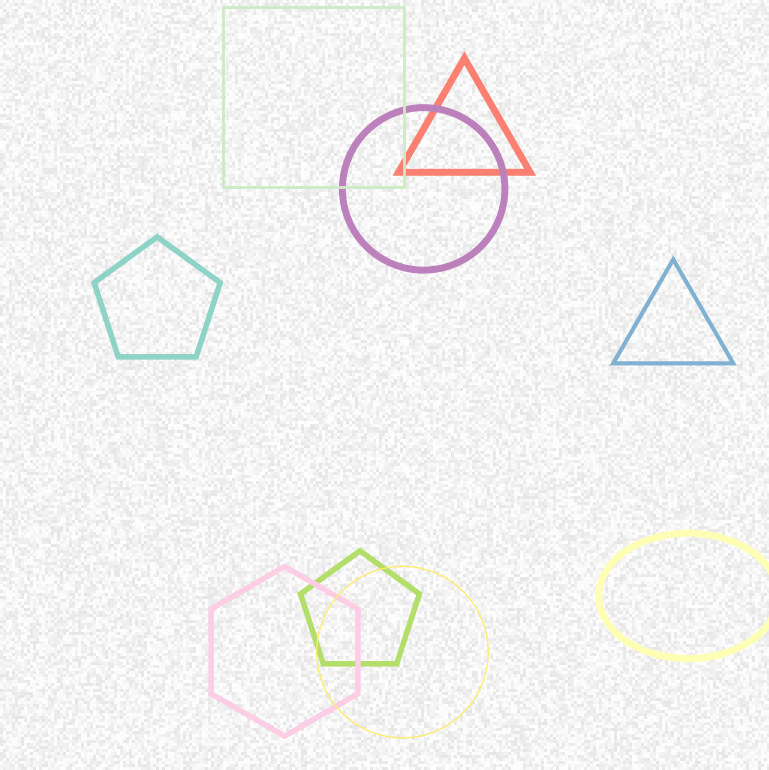[{"shape": "pentagon", "thickness": 2, "radius": 0.43, "center": [0.204, 0.606]}, {"shape": "oval", "thickness": 2.5, "radius": 0.58, "center": [0.894, 0.226]}, {"shape": "triangle", "thickness": 2.5, "radius": 0.49, "center": [0.603, 0.826]}, {"shape": "triangle", "thickness": 1.5, "radius": 0.45, "center": [0.874, 0.573]}, {"shape": "pentagon", "thickness": 2, "radius": 0.41, "center": [0.467, 0.204]}, {"shape": "hexagon", "thickness": 2, "radius": 0.55, "center": [0.37, 0.154]}, {"shape": "circle", "thickness": 2.5, "radius": 0.53, "center": [0.55, 0.755]}, {"shape": "square", "thickness": 1, "radius": 0.59, "center": [0.407, 0.874]}, {"shape": "circle", "thickness": 0.5, "radius": 0.56, "center": [0.523, 0.153]}]